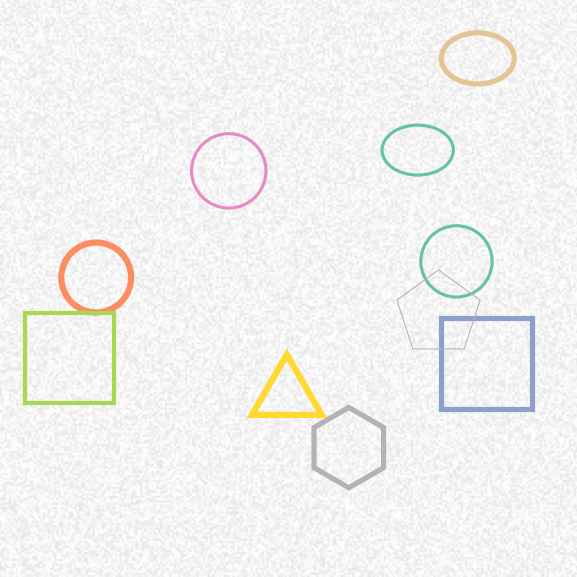[{"shape": "circle", "thickness": 1.5, "radius": 0.31, "center": [0.79, 0.547]}, {"shape": "oval", "thickness": 1.5, "radius": 0.31, "center": [0.723, 0.739]}, {"shape": "circle", "thickness": 3, "radius": 0.3, "center": [0.167, 0.519]}, {"shape": "square", "thickness": 2.5, "radius": 0.39, "center": [0.842, 0.37]}, {"shape": "circle", "thickness": 1.5, "radius": 0.32, "center": [0.396, 0.703]}, {"shape": "square", "thickness": 2, "radius": 0.39, "center": [0.12, 0.379]}, {"shape": "triangle", "thickness": 3, "radius": 0.35, "center": [0.497, 0.316]}, {"shape": "oval", "thickness": 2.5, "radius": 0.32, "center": [0.827, 0.898]}, {"shape": "hexagon", "thickness": 2.5, "radius": 0.35, "center": [0.604, 0.224]}, {"shape": "pentagon", "thickness": 0.5, "radius": 0.38, "center": [0.759, 0.456]}]